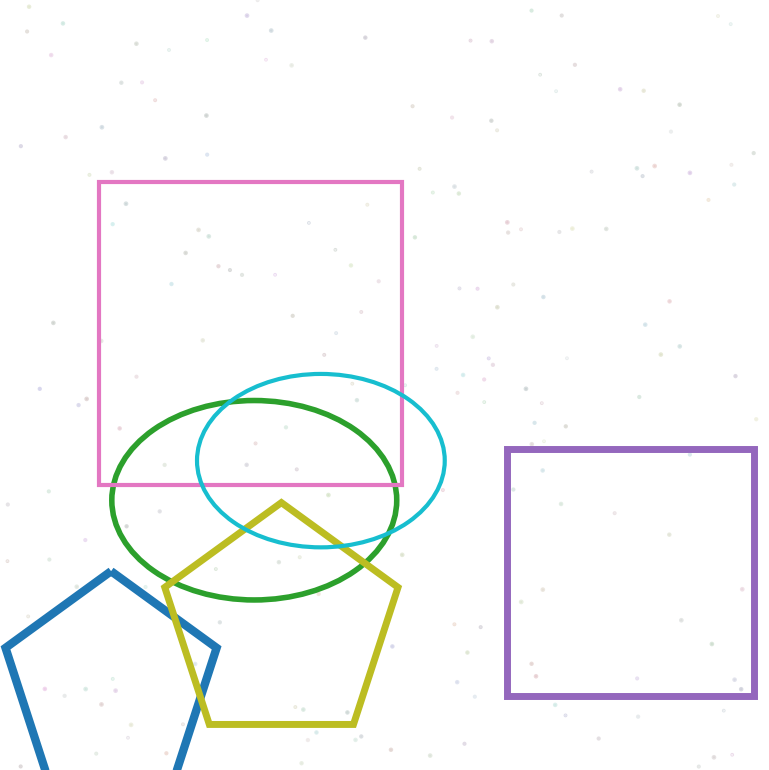[{"shape": "pentagon", "thickness": 3, "radius": 0.72, "center": [0.144, 0.114]}, {"shape": "oval", "thickness": 2, "radius": 0.93, "center": [0.33, 0.35]}, {"shape": "square", "thickness": 2.5, "radius": 0.8, "center": [0.819, 0.256]}, {"shape": "square", "thickness": 1.5, "radius": 0.98, "center": [0.325, 0.567]}, {"shape": "pentagon", "thickness": 2.5, "radius": 0.8, "center": [0.365, 0.188]}, {"shape": "oval", "thickness": 1.5, "radius": 0.8, "center": [0.417, 0.402]}]